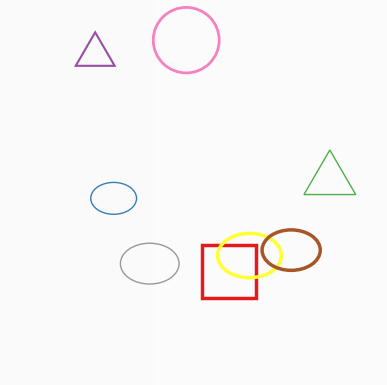[{"shape": "square", "thickness": 2.5, "radius": 0.35, "center": [0.591, 0.296]}, {"shape": "oval", "thickness": 1, "radius": 0.3, "center": [0.293, 0.485]}, {"shape": "triangle", "thickness": 1, "radius": 0.39, "center": [0.851, 0.533]}, {"shape": "triangle", "thickness": 1.5, "radius": 0.29, "center": [0.246, 0.858]}, {"shape": "oval", "thickness": 2.5, "radius": 0.41, "center": [0.644, 0.336]}, {"shape": "oval", "thickness": 2.5, "radius": 0.38, "center": [0.751, 0.35]}, {"shape": "circle", "thickness": 2, "radius": 0.43, "center": [0.481, 0.896]}, {"shape": "oval", "thickness": 1, "radius": 0.38, "center": [0.386, 0.315]}]